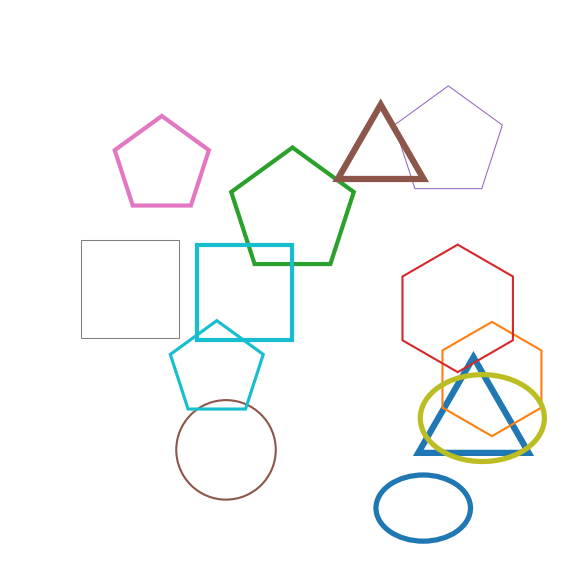[{"shape": "triangle", "thickness": 3, "radius": 0.55, "center": [0.82, 0.27]}, {"shape": "oval", "thickness": 2.5, "radius": 0.41, "center": [0.733, 0.119]}, {"shape": "hexagon", "thickness": 1, "radius": 0.49, "center": [0.852, 0.343]}, {"shape": "pentagon", "thickness": 2, "radius": 0.56, "center": [0.506, 0.632]}, {"shape": "hexagon", "thickness": 1, "radius": 0.55, "center": [0.793, 0.465]}, {"shape": "pentagon", "thickness": 0.5, "radius": 0.49, "center": [0.776, 0.752]}, {"shape": "triangle", "thickness": 3, "radius": 0.43, "center": [0.659, 0.732]}, {"shape": "circle", "thickness": 1, "radius": 0.43, "center": [0.391, 0.22]}, {"shape": "pentagon", "thickness": 2, "radius": 0.43, "center": [0.28, 0.713]}, {"shape": "square", "thickness": 0.5, "radius": 0.43, "center": [0.225, 0.499]}, {"shape": "oval", "thickness": 2.5, "radius": 0.54, "center": [0.835, 0.275]}, {"shape": "square", "thickness": 2, "radius": 0.41, "center": [0.424, 0.492]}, {"shape": "pentagon", "thickness": 1.5, "radius": 0.42, "center": [0.375, 0.359]}]